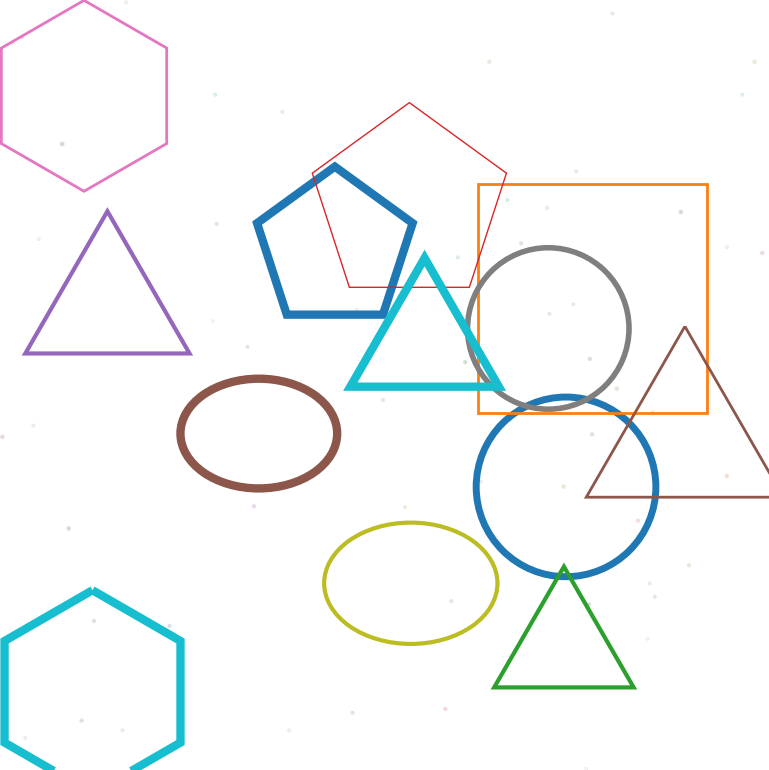[{"shape": "circle", "thickness": 2.5, "radius": 0.58, "center": [0.735, 0.368]}, {"shape": "pentagon", "thickness": 3, "radius": 0.53, "center": [0.435, 0.677]}, {"shape": "square", "thickness": 1, "radius": 0.74, "center": [0.77, 0.612]}, {"shape": "triangle", "thickness": 1.5, "radius": 0.52, "center": [0.732, 0.16]}, {"shape": "pentagon", "thickness": 0.5, "radius": 0.66, "center": [0.532, 0.734]}, {"shape": "triangle", "thickness": 1.5, "radius": 0.62, "center": [0.139, 0.603]}, {"shape": "oval", "thickness": 3, "radius": 0.51, "center": [0.336, 0.437]}, {"shape": "triangle", "thickness": 1, "radius": 0.74, "center": [0.889, 0.428]}, {"shape": "hexagon", "thickness": 1, "radius": 0.62, "center": [0.109, 0.876]}, {"shape": "circle", "thickness": 2, "radius": 0.52, "center": [0.712, 0.573]}, {"shape": "oval", "thickness": 1.5, "radius": 0.56, "center": [0.534, 0.243]}, {"shape": "triangle", "thickness": 3, "radius": 0.56, "center": [0.551, 0.554]}, {"shape": "hexagon", "thickness": 3, "radius": 0.66, "center": [0.12, 0.102]}]